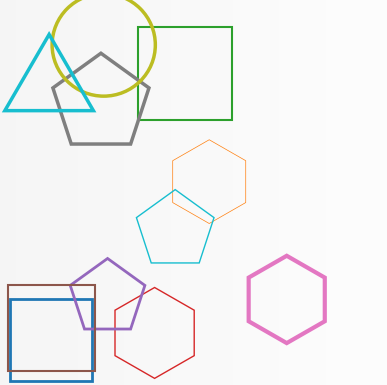[{"shape": "square", "thickness": 2, "radius": 0.53, "center": [0.132, 0.116]}, {"shape": "hexagon", "thickness": 0.5, "radius": 0.54, "center": [0.54, 0.528]}, {"shape": "square", "thickness": 1.5, "radius": 0.61, "center": [0.477, 0.808]}, {"shape": "hexagon", "thickness": 1, "radius": 0.59, "center": [0.399, 0.135]}, {"shape": "pentagon", "thickness": 2, "radius": 0.51, "center": [0.278, 0.227]}, {"shape": "square", "thickness": 1.5, "radius": 0.56, "center": [0.134, 0.149]}, {"shape": "hexagon", "thickness": 3, "radius": 0.57, "center": [0.74, 0.222]}, {"shape": "pentagon", "thickness": 2.5, "radius": 0.65, "center": [0.26, 0.731]}, {"shape": "circle", "thickness": 2.5, "radius": 0.67, "center": [0.268, 0.883]}, {"shape": "triangle", "thickness": 2.5, "radius": 0.66, "center": [0.127, 0.779]}, {"shape": "pentagon", "thickness": 1, "radius": 0.53, "center": [0.452, 0.402]}]